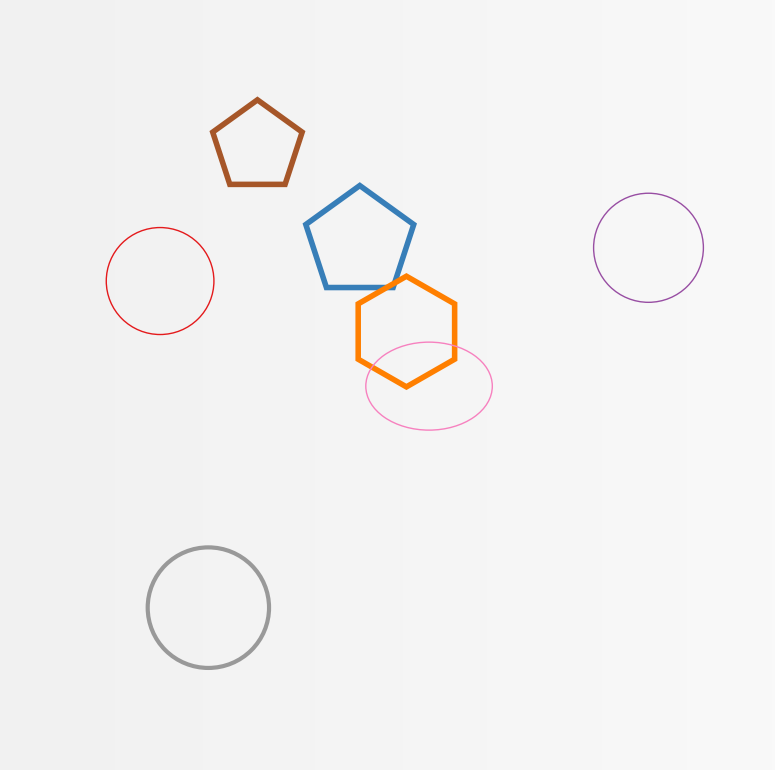[{"shape": "circle", "thickness": 0.5, "radius": 0.35, "center": [0.207, 0.635]}, {"shape": "pentagon", "thickness": 2, "radius": 0.37, "center": [0.464, 0.686]}, {"shape": "circle", "thickness": 0.5, "radius": 0.35, "center": [0.837, 0.678]}, {"shape": "hexagon", "thickness": 2, "radius": 0.36, "center": [0.524, 0.569]}, {"shape": "pentagon", "thickness": 2, "radius": 0.3, "center": [0.332, 0.81]}, {"shape": "oval", "thickness": 0.5, "radius": 0.41, "center": [0.554, 0.499]}, {"shape": "circle", "thickness": 1.5, "radius": 0.39, "center": [0.269, 0.211]}]